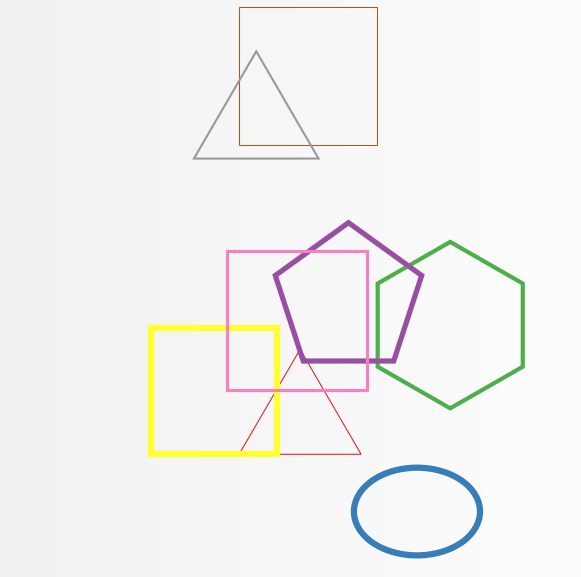[{"shape": "triangle", "thickness": 0.5, "radius": 0.61, "center": [0.516, 0.273]}, {"shape": "oval", "thickness": 3, "radius": 0.54, "center": [0.717, 0.113]}, {"shape": "hexagon", "thickness": 2, "radius": 0.72, "center": [0.775, 0.436]}, {"shape": "pentagon", "thickness": 2.5, "radius": 0.66, "center": [0.6, 0.481]}, {"shape": "square", "thickness": 3, "radius": 0.54, "center": [0.369, 0.322]}, {"shape": "square", "thickness": 0.5, "radius": 0.6, "center": [0.53, 0.867]}, {"shape": "square", "thickness": 1.5, "radius": 0.6, "center": [0.511, 0.444]}, {"shape": "triangle", "thickness": 1, "radius": 0.62, "center": [0.441, 0.786]}]